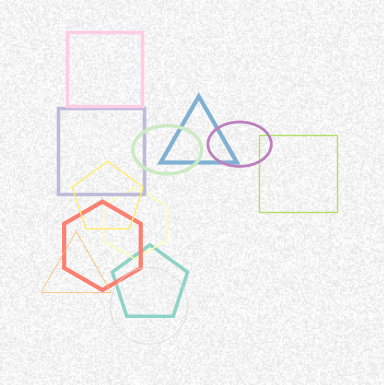[{"shape": "pentagon", "thickness": 2.5, "radius": 0.51, "center": [0.389, 0.262]}, {"shape": "hexagon", "thickness": 1, "radius": 0.46, "center": [0.35, 0.421]}, {"shape": "square", "thickness": 2.5, "radius": 0.56, "center": [0.262, 0.609]}, {"shape": "hexagon", "thickness": 3, "radius": 0.57, "center": [0.266, 0.361]}, {"shape": "triangle", "thickness": 3, "radius": 0.57, "center": [0.516, 0.635]}, {"shape": "triangle", "thickness": 0.5, "radius": 0.53, "center": [0.198, 0.293]}, {"shape": "square", "thickness": 1, "radius": 0.5, "center": [0.774, 0.549]}, {"shape": "square", "thickness": 2.5, "radius": 0.48, "center": [0.272, 0.822]}, {"shape": "circle", "thickness": 0.5, "radius": 0.5, "center": [0.387, 0.206]}, {"shape": "oval", "thickness": 2, "radius": 0.41, "center": [0.622, 0.625]}, {"shape": "oval", "thickness": 2.5, "radius": 0.45, "center": [0.434, 0.611]}, {"shape": "pentagon", "thickness": 1, "radius": 0.48, "center": [0.28, 0.484]}]